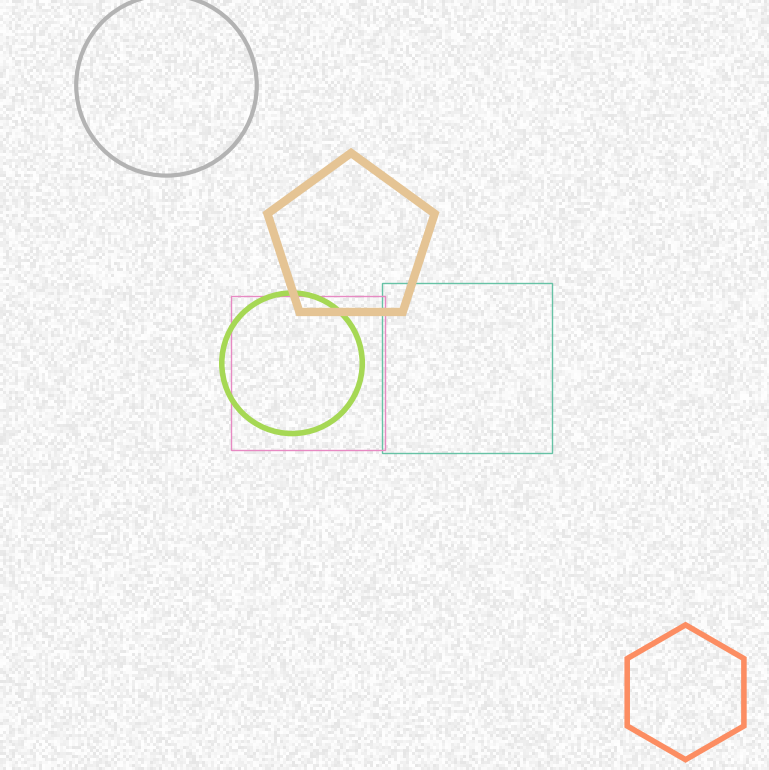[{"shape": "square", "thickness": 0.5, "radius": 0.55, "center": [0.606, 0.522]}, {"shape": "hexagon", "thickness": 2, "radius": 0.44, "center": [0.89, 0.101]}, {"shape": "square", "thickness": 0.5, "radius": 0.5, "center": [0.4, 0.515]}, {"shape": "circle", "thickness": 2, "radius": 0.46, "center": [0.379, 0.528]}, {"shape": "pentagon", "thickness": 3, "radius": 0.57, "center": [0.456, 0.687]}, {"shape": "circle", "thickness": 1.5, "radius": 0.59, "center": [0.216, 0.889]}]